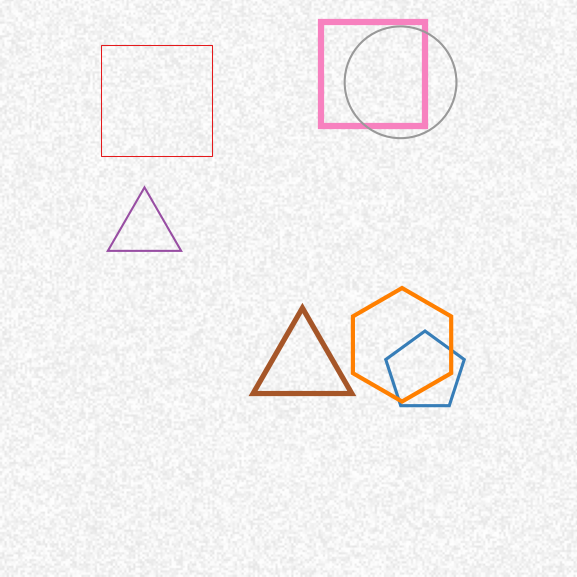[{"shape": "square", "thickness": 0.5, "radius": 0.48, "center": [0.271, 0.825]}, {"shape": "pentagon", "thickness": 1.5, "radius": 0.36, "center": [0.736, 0.354]}, {"shape": "triangle", "thickness": 1, "radius": 0.37, "center": [0.25, 0.601]}, {"shape": "hexagon", "thickness": 2, "radius": 0.49, "center": [0.696, 0.402]}, {"shape": "triangle", "thickness": 2.5, "radius": 0.49, "center": [0.524, 0.367]}, {"shape": "square", "thickness": 3, "radius": 0.45, "center": [0.645, 0.871]}, {"shape": "circle", "thickness": 1, "radius": 0.48, "center": [0.694, 0.857]}]